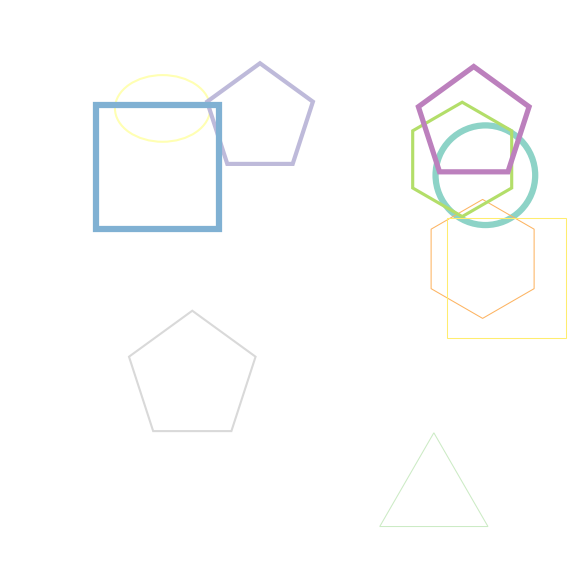[{"shape": "circle", "thickness": 3, "radius": 0.43, "center": [0.84, 0.696]}, {"shape": "oval", "thickness": 1, "radius": 0.41, "center": [0.282, 0.811]}, {"shape": "pentagon", "thickness": 2, "radius": 0.48, "center": [0.45, 0.793]}, {"shape": "square", "thickness": 3, "radius": 0.53, "center": [0.273, 0.71]}, {"shape": "hexagon", "thickness": 0.5, "radius": 0.51, "center": [0.836, 0.551]}, {"shape": "hexagon", "thickness": 1.5, "radius": 0.49, "center": [0.8, 0.723]}, {"shape": "pentagon", "thickness": 1, "radius": 0.58, "center": [0.333, 0.346]}, {"shape": "pentagon", "thickness": 2.5, "radius": 0.5, "center": [0.82, 0.783]}, {"shape": "triangle", "thickness": 0.5, "radius": 0.54, "center": [0.751, 0.142]}, {"shape": "square", "thickness": 0.5, "radius": 0.52, "center": [0.877, 0.518]}]